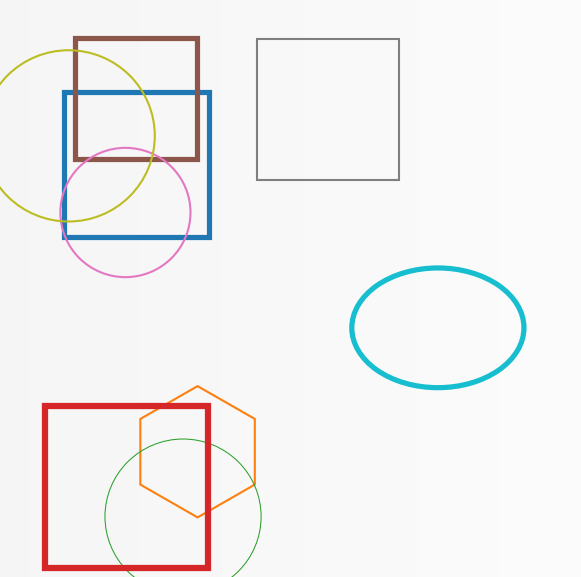[{"shape": "square", "thickness": 2.5, "radius": 0.63, "center": [0.234, 0.714]}, {"shape": "hexagon", "thickness": 1, "radius": 0.57, "center": [0.34, 0.217]}, {"shape": "circle", "thickness": 0.5, "radius": 0.67, "center": [0.315, 0.105]}, {"shape": "square", "thickness": 3, "radius": 0.7, "center": [0.217, 0.155]}, {"shape": "square", "thickness": 2.5, "radius": 0.52, "center": [0.233, 0.829]}, {"shape": "circle", "thickness": 1, "radius": 0.56, "center": [0.216, 0.631]}, {"shape": "square", "thickness": 1, "radius": 0.61, "center": [0.564, 0.81]}, {"shape": "circle", "thickness": 1, "radius": 0.74, "center": [0.118, 0.764]}, {"shape": "oval", "thickness": 2.5, "radius": 0.74, "center": [0.753, 0.431]}]